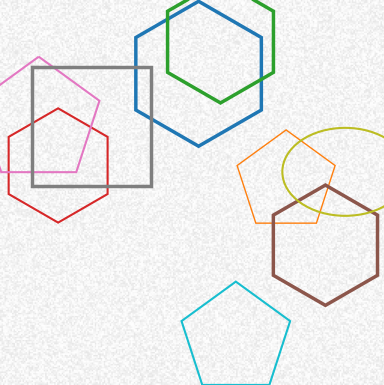[{"shape": "hexagon", "thickness": 2.5, "radius": 0.94, "center": [0.516, 0.808]}, {"shape": "pentagon", "thickness": 1, "radius": 0.67, "center": [0.743, 0.529]}, {"shape": "hexagon", "thickness": 2.5, "radius": 0.79, "center": [0.573, 0.891]}, {"shape": "hexagon", "thickness": 1.5, "radius": 0.74, "center": [0.151, 0.57]}, {"shape": "hexagon", "thickness": 2.5, "radius": 0.78, "center": [0.845, 0.363]}, {"shape": "pentagon", "thickness": 1.5, "radius": 0.83, "center": [0.101, 0.687]}, {"shape": "square", "thickness": 2.5, "radius": 0.77, "center": [0.237, 0.672]}, {"shape": "oval", "thickness": 1.5, "radius": 0.82, "center": [0.897, 0.554]}, {"shape": "pentagon", "thickness": 1.5, "radius": 0.74, "center": [0.613, 0.12]}]